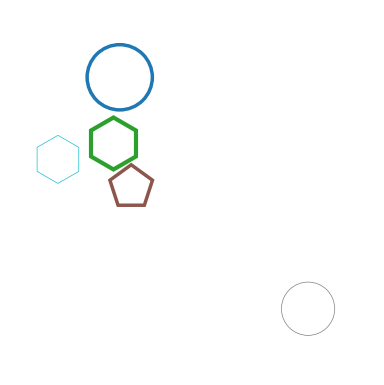[{"shape": "circle", "thickness": 2.5, "radius": 0.42, "center": [0.311, 0.799]}, {"shape": "hexagon", "thickness": 3, "radius": 0.34, "center": [0.295, 0.627]}, {"shape": "pentagon", "thickness": 2.5, "radius": 0.29, "center": [0.341, 0.514]}, {"shape": "circle", "thickness": 0.5, "radius": 0.35, "center": [0.8, 0.198]}, {"shape": "hexagon", "thickness": 0.5, "radius": 0.31, "center": [0.15, 0.586]}]